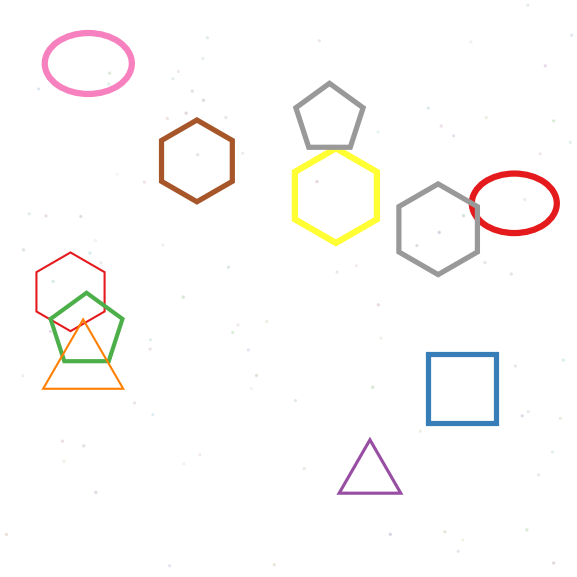[{"shape": "hexagon", "thickness": 1, "radius": 0.34, "center": [0.122, 0.494]}, {"shape": "oval", "thickness": 3, "radius": 0.37, "center": [0.891, 0.647]}, {"shape": "square", "thickness": 2.5, "radius": 0.3, "center": [0.8, 0.326]}, {"shape": "pentagon", "thickness": 2, "radius": 0.33, "center": [0.15, 0.427]}, {"shape": "triangle", "thickness": 1.5, "radius": 0.31, "center": [0.641, 0.176]}, {"shape": "triangle", "thickness": 1, "radius": 0.4, "center": [0.144, 0.366]}, {"shape": "hexagon", "thickness": 3, "radius": 0.41, "center": [0.582, 0.66]}, {"shape": "hexagon", "thickness": 2.5, "radius": 0.35, "center": [0.341, 0.721]}, {"shape": "oval", "thickness": 3, "radius": 0.38, "center": [0.153, 0.889]}, {"shape": "hexagon", "thickness": 2.5, "radius": 0.39, "center": [0.759, 0.602]}, {"shape": "pentagon", "thickness": 2.5, "radius": 0.31, "center": [0.571, 0.794]}]